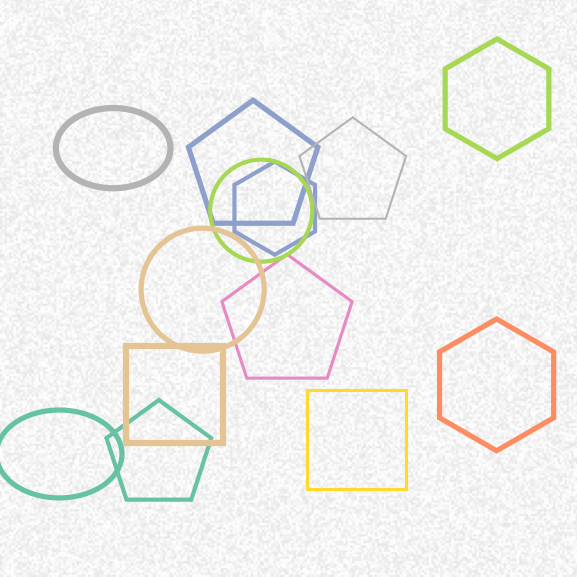[{"shape": "pentagon", "thickness": 2, "radius": 0.48, "center": [0.275, 0.211]}, {"shape": "oval", "thickness": 2.5, "radius": 0.54, "center": [0.103, 0.213]}, {"shape": "hexagon", "thickness": 2.5, "radius": 0.57, "center": [0.86, 0.333]}, {"shape": "pentagon", "thickness": 2.5, "radius": 0.59, "center": [0.438, 0.708]}, {"shape": "hexagon", "thickness": 2, "radius": 0.4, "center": [0.476, 0.639]}, {"shape": "pentagon", "thickness": 1.5, "radius": 0.59, "center": [0.497, 0.44]}, {"shape": "circle", "thickness": 2, "radius": 0.44, "center": [0.452, 0.634]}, {"shape": "hexagon", "thickness": 2.5, "radius": 0.52, "center": [0.861, 0.828]}, {"shape": "square", "thickness": 1.5, "radius": 0.43, "center": [0.617, 0.238]}, {"shape": "square", "thickness": 3, "radius": 0.42, "center": [0.301, 0.315]}, {"shape": "circle", "thickness": 2.5, "radius": 0.53, "center": [0.351, 0.498]}, {"shape": "oval", "thickness": 3, "radius": 0.5, "center": [0.196, 0.743]}, {"shape": "pentagon", "thickness": 1, "radius": 0.49, "center": [0.611, 0.699]}]